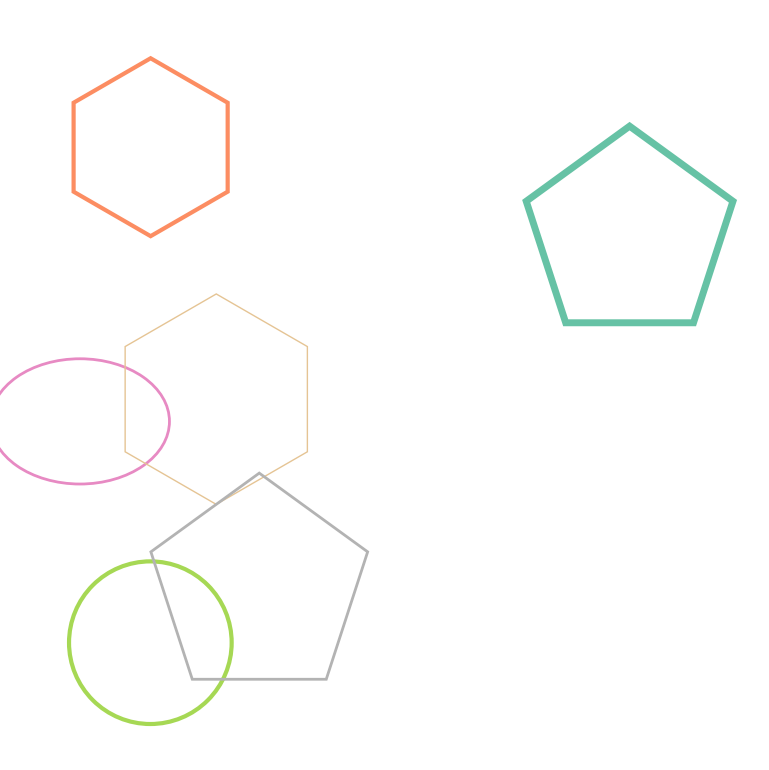[{"shape": "pentagon", "thickness": 2.5, "radius": 0.71, "center": [0.818, 0.695]}, {"shape": "hexagon", "thickness": 1.5, "radius": 0.58, "center": [0.196, 0.809]}, {"shape": "oval", "thickness": 1, "radius": 0.58, "center": [0.104, 0.453]}, {"shape": "circle", "thickness": 1.5, "radius": 0.53, "center": [0.195, 0.165]}, {"shape": "hexagon", "thickness": 0.5, "radius": 0.68, "center": [0.281, 0.482]}, {"shape": "pentagon", "thickness": 1, "radius": 0.74, "center": [0.337, 0.238]}]